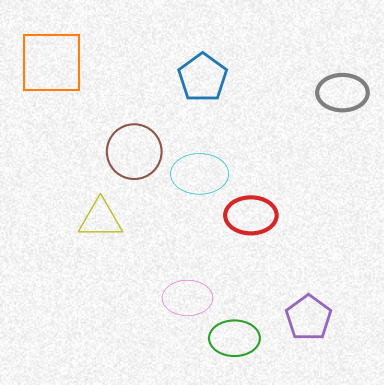[{"shape": "pentagon", "thickness": 2, "radius": 0.33, "center": [0.526, 0.798]}, {"shape": "square", "thickness": 1.5, "radius": 0.36, "center": [0.134, 0.837]}, {"shape": "oval", "thickness": 1.5, "radius": 0.33, "center": [0.609, 0.121]}, {"shape": "oval", "thickness": 3, "radius": 0.33, "center": [0.652, 0.441]}, {"shape": "pentagon", "thickness": 2, "radius": 0.3, "center": [0.801, 0.175]}, {"shape": "circle", "thickness": 1.5, "radius": 0.36, "center": [0.349, 0.606]}, {"shape": "oval", "thickness": 0.5, "radius": 0.33, "center": [0.487, 0.226]}, {"shape": "oval", "thickness": 3, "radius": 0.33, "center": [0.889, 0.759]}, {"shape": "triangle", "thickness": 1, "radius": 0.33, "center": [0.261, 0.431]}, {"shape": "oval", "thickness": 0.5, "radius": 0.38, "center": [0.518, 0.548]}]